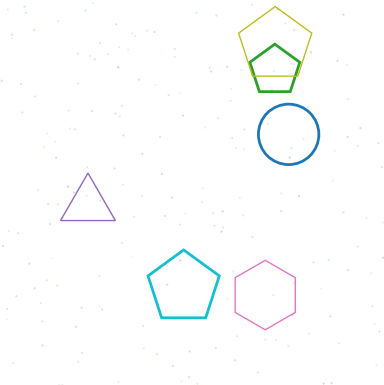[{"shape": "circle", "thickness": 2, "radius": 0.39, "center": [0.75, 0.651]}, {"shape": "pentagon", "thickness": 2, "radius": 0.34, "center": [0.714, 0.817]}, {"shape": "triangle", "thickness": 1, "radius": 0.41, "center": [0.229, 0.468]}, {"shape": "hexagon", "thickness": 1, "radius": 0.45, "center": [0.689, 0.234]}, {"shape": "pentagon", "thickness": 1, "radius": 0.5, "center": [0.715, 0.883]}, {"shape": "pentagon", "thickness": 2, "radius": 0.49, "center": [0.477, 0.253]}]